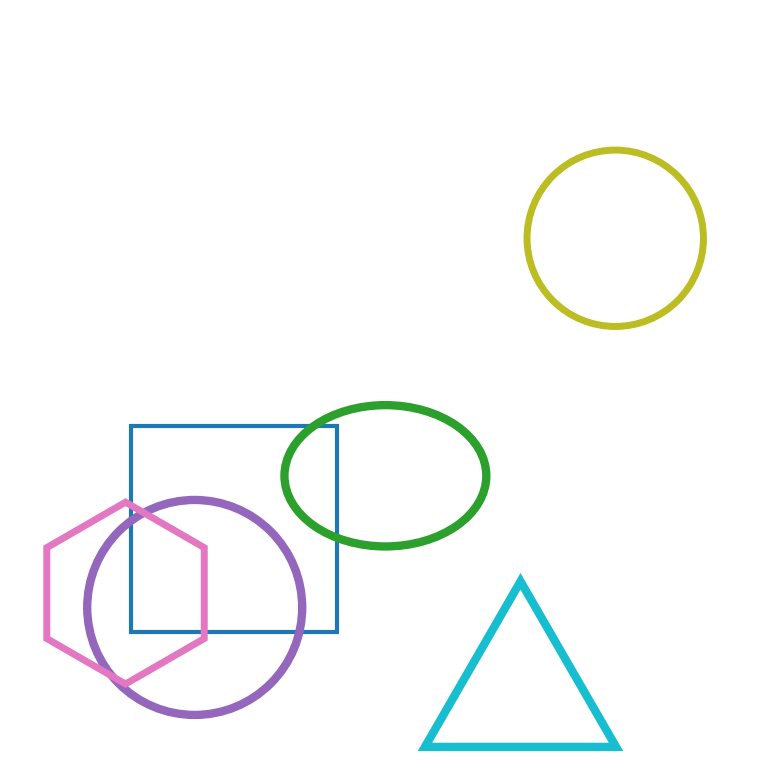[{"shape": "square", "thickness": 1.5, "radius": 0.67, "center": [0.304, 0.313]}, {"shape": "oval", "thickness": 3, "radius": 0.66, "center": [0.5, 0.382]}, {"shape": "circle", "thickness": 3, "radius": 0.7, "center": [0.253, 0.211]}, {"shape": "hexagon", "thickness": 2.5, "radius": 0.59, "center": [0.163, 0.23]}, {"shape": "circle", "thickness": 2.5, "radius": 0.57, "center": [0.799, 0.691]}, {"shape": "triangle", "thickness": 3, "radius": 0.72, "center": [0.676, 0.102]}]